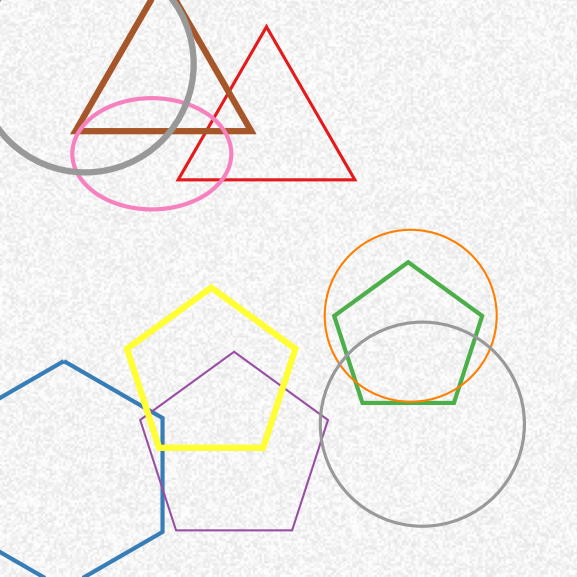[{"shape": "triangle", "thickness": 1.5, "radius": 0.88, "center": [0.461, 0.776]}, {"shape": "hexagon", "thickness": 2, "radius": 0.99, "center": [0.111, 0.177]}, {"shape": "pentagon", "thickness": 2, "radius": 0.67, "center": [0.707, 0.41]}, {"shape": "pentagon", "thickness": 1, "radius": 0.85, "center": [0.405, 0.219]}, {"shape": "circle", "thickness": 1, "radius": 0.74, "center": [0.711, 0.452]}, {"shape": "pentagon", "thickness": 3, "radius": 0.77, "center": [0.366, 0.348]}, {"shape": "triangle", "thickness": 3, "radius": 0.88, "center": [0.283, 0.86]}, {"shape": "oval", "thickness": 2, "radius": 0.69, "center": [0.263, 0.733]}, {"shape": "circle", "thickness": 1.5, "radius": 0.88, "center": [0.731, 0.265]}, {"shape": "circle", "thickness": 3, "radius": 0.94, "center": [0.148, 0.888]}]